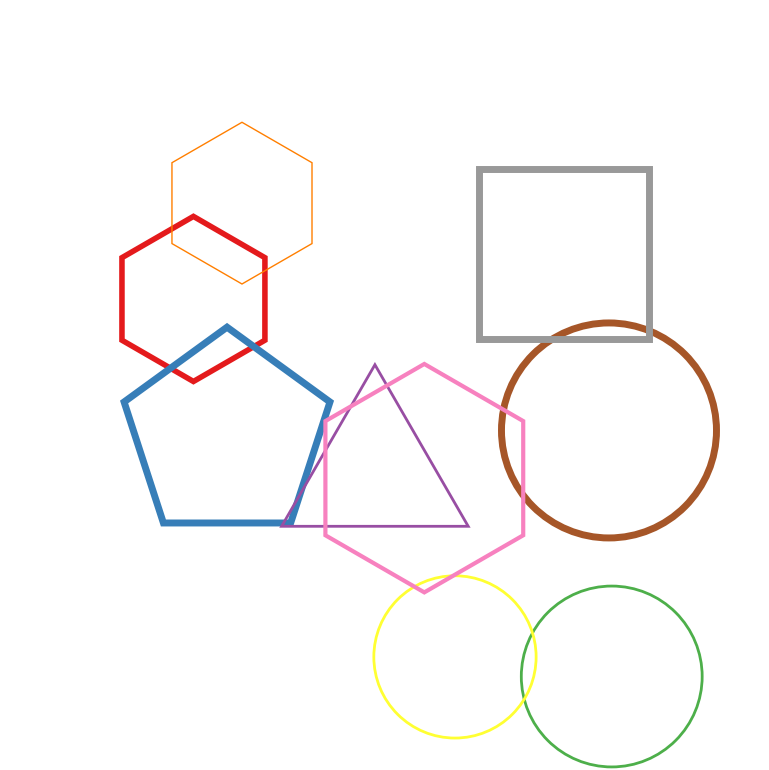[{"shape": "hexagon", "thickness": 2, "radius": 0.54, "center": [0.251, 0.612]}, {"shape": "pentagon", "thickness": 2.5, "radius": 0.7, "center": [0.295, 0.435]}, {"shape": "circle", "thickness": 1, "radius": 0.59, "center": [0.794, 0.121]}, {"shape": "triangle", "thickness": 1, "radius": 0.7, "center": [0.487, 0.386]}, {"shape": "hexagon", "thickness": 0.5, "radius": 0.53, "center": [0.314, 0.736]}, {"shape": "circle", "thickness": 1, "radius": 0.53, "center": [0.591, 0.147]}, {"shape": "circle", "thickness": 2.5, "radius": 0.7, "center": [0.791, 0.441]}, {"shape": "hexagon", "thickness": 1.5, "radius": 0.74, "center": [0.551, 0.379]}, {"shape": "square", "thickness": 2.5, "radius": 0.55, "center": [0.732, 0.67]}]